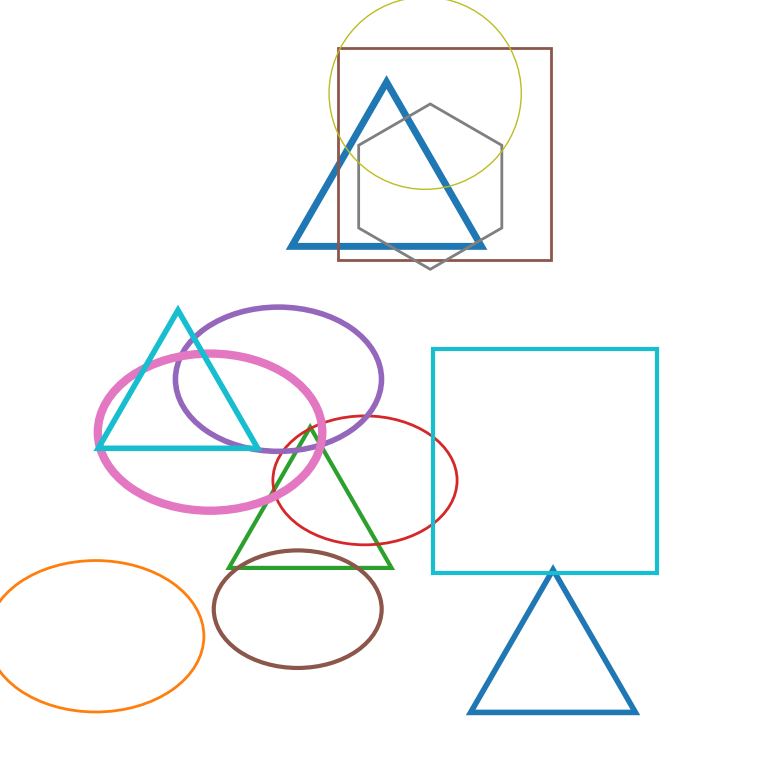[{"shape": "triangle", "thickness": 2, "radius": 0.62, "center": [0.718, 0.137]}, {"shape": "triangle", "thickness": 2.5, "radius": 0.71, "center": [0.502, 0.751]}, {"shape": "oval", "thickness": 1, "radius": 0.7, "center": [0.124, 0.174]}, {"shape": "triangle", "thickness": 1.5, "radius": 0.61, "center": [0.403, 0.323]}, {"shape": "oval", "thickness": 1, "radius": 0.6, "center": [0.474, 0.376]}, {"shape": "oval", "thickness": 2, "radius": 0.67, "center": [0.362, 0.508]}, {"shape": "oval", "thickness": 1.5, "radius": 0.55, "center": [0.387, 0.209]}, {"shape": "square", "thickness": 1, "radius": 0.69, "center": [0.578, 0.8]}, {"shape": "oval", "thickness": 3, "radius": 0.73, "center": [0.273, 0.439]}, {"shape": "hexagon", "thickness": 1, "radius": 0.54, "center": [0.559, 0.758]}, {"shape": "circle", "thickness": 0.5, "radius": 0.62, "center": [0.552, 0.879]}, {"shape": "triangle", "thickness": 2, "radius": 0.6, "center": [0.231, 0.478]}, {"shape": "square", "thickness": 1.5, "radius": 0.73, "center": [0.708, 0.401]}]